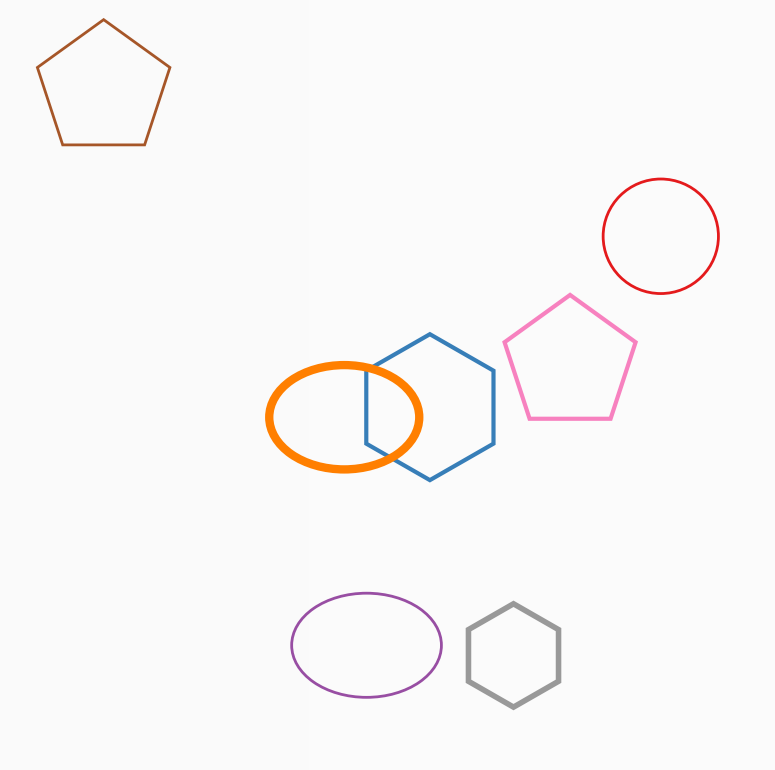[{"shape": "circle", "thickness": 1, "radius": 0.37, "center": [0.853, 0.693]}, {"shape": "hexagon", "thickness": 1.5, "radius": 0.47, "center": [0.555, 0.471]}, {"shape": "oval", "thickness": 1, "radius": 0.48, "center": [0.473, 0.162]}, {"shape": "oval", "thickness": 3, "radius": 0.48, "center": [0.444, 0.458]}, {"shape": "pentagon", "thickness": 1, "radius": 0.45, "center": [0.134, 0.885]}, {"shape": "pentagon", "thickness": 1.5, "radius": 0.44, "center": [0.736, 0.528]}, {"shape": "hexagon", "thickness": 2, "radius": 0.34, "center": [0.663, 0.149]}]